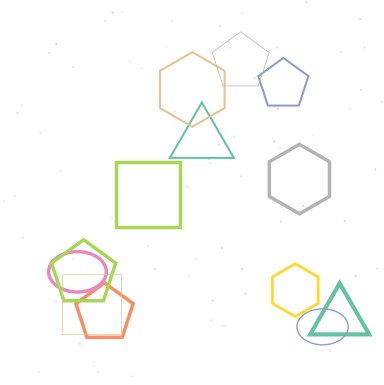[{"shape": "triangle", "thickness": 1.5, "radius": 0.48, "center": [0.524, 0.638]}, {"shape": "triangle", "thickness": 3, "radius": 0.44, "center": [0.882, 0.176]}, {"shape": "pentagon", "thickness": 2.5, "radius": 0.39, "center": [0.272, 0.187]}, {"shape": "oval", "thickness": 1, "radius": 0.33, "center": [0.838, 0.151]}, {"shape": "pentagon", "thickness": 1.5, "radius": 0.34, "center": [0.736, 0.781]}, {"shape": "oval", "thickness": 2.5, "radius": 0.37, "center": [0.201, 0.294]}, {"shape": "pentagon", "thickness": 2.5, "radius": 0.44, "center": [0.217, 0.29]}, {"shape": "square", "thickness": 2.5, "radius": 0.42, "center": [0.384, 0.495]}, {"shape": "hexagon", "thickness": 2, "radius": 0.34, "center": [0.767, 0.246]}, {"shape": "square", "thickness": 0.5, "radius": 0.39, "center": [0.238, 0.21]}, {"shape": "hexagon", "thickness": 1.5, "radius": 0.48, "center": [0.5, 0.768]}, {"shape": "hexagon", "thickness": 2.5, "radius": 0.45, "center": [0.778, 0.535]}, {"shape": "pentagon", "thickness": 0.5, "radius": 0.39, "center": [0.625, 0.84]}]